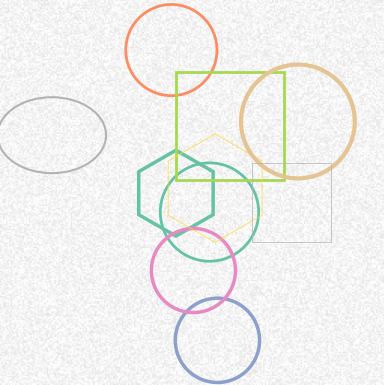[{"shape": "hexagon", "thickness": 2.5, "radius": 0.56, "center": [0.457, 0.498]}, {"shape": "circle", "thickness": 2, "radius": 0.64, "center": [0.544, 0.449]}, {"shape": "circle", "thickness": 2, "radius": 0.59, "center": [0.445, 0.87]}, {"shape": "circle", "thickness": 2.5, "radius": 0.55, "center": [0.565, 0.116]}, {"shape": "circle", "thickness": 2.5, "radius": 0.55, "center": [0.502, 0.297]}, {"shape": "square", "thickness": 2, "radius": 0.7, "center": [0.598, 0.672]}, {"shape": "hexagon", "thickness": 0.5, "radius": 0.7, "center": [0.559, 0.511]}, {"shape": "circle", "thickness": 3, "radius": 0.74, "center": [0.774, 0.684]}, {"shape": "oval", "thickness": 1.5, "radius": 0.7, "center": [0.135, 0.649]}, {"shape": "square", "thickness": 0.5, "radius": 0.51, "center": [0.756, 0.474]}]